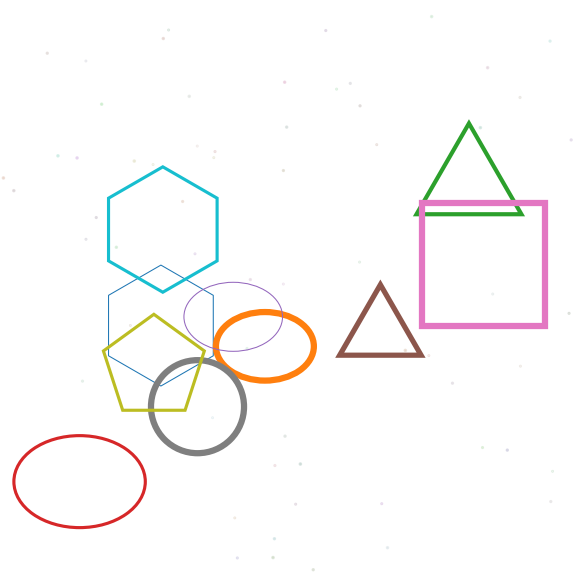[{"shape": "hexagon", "thickness": 0.5, "radius": 0.52, "center": [0.279, 0.435]}, {"shape": "oval", "thickness": 3, "radius": 0.42, "center": [0.459, 0.399]}, {"shape": "triangle", "thickness": 2, "radius": 0.52, "center": [0.812, 0.681]}, {"shape": "oval", "thickness": 1.5, "radius": 0.57, "center": [0.138, 0.165]}, {"shape": "oval", "thickness": 0.5, "radius": 0.43, "center": [0.404, 0.451]}, {"shape": "triangle", "thickness": 2.5, "radius": 0.41, "center": [0.659, 0.425]}, {"shape": "square", "thickness": 3, "radius": 0.53, "center": [0.837, 0.541]}, {"shape": "circle", "thickness": 3, "radius": 0.4, "center": [0.342, 0.295]}, {"shape": "pentagon", "thickness": 1.5, "radius": 0.46, "center": [0.266, 0.363]}, {"shape": "hexagon", "thickness": 1.5, "radius": 0.54, "center": [0.282, 0.602]}]